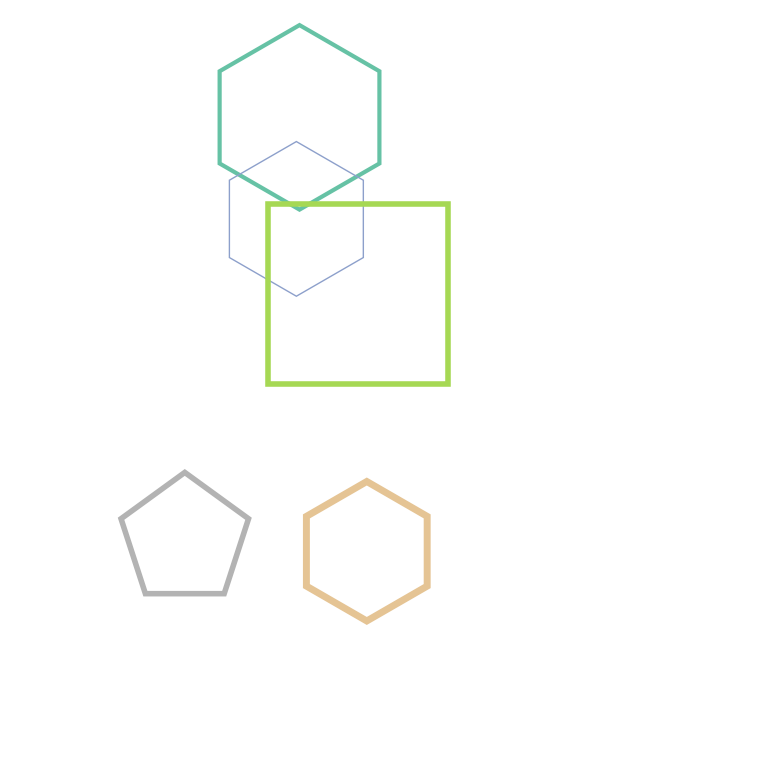[{"shape": "hexagon", "thickness": 1.5, "radius": 0.6, "center": [0.389, 0.848]}, {"shape": "hexagon", "thickness": 0.5, "radius": 0.5, "center": [0.385, 0.716]}, {"shape": "square", "thickness": 2, "radius": 0.58, "center": [0.465, 0.619]}, {"shape": "hexagon", "thickness": 2.5, "radius": 0.45, "center": [0.476, 0.284]}, {"shape": "pentagon", "thickness": 2, "radius": 0.44, "center": [0.24, 0.299]}]